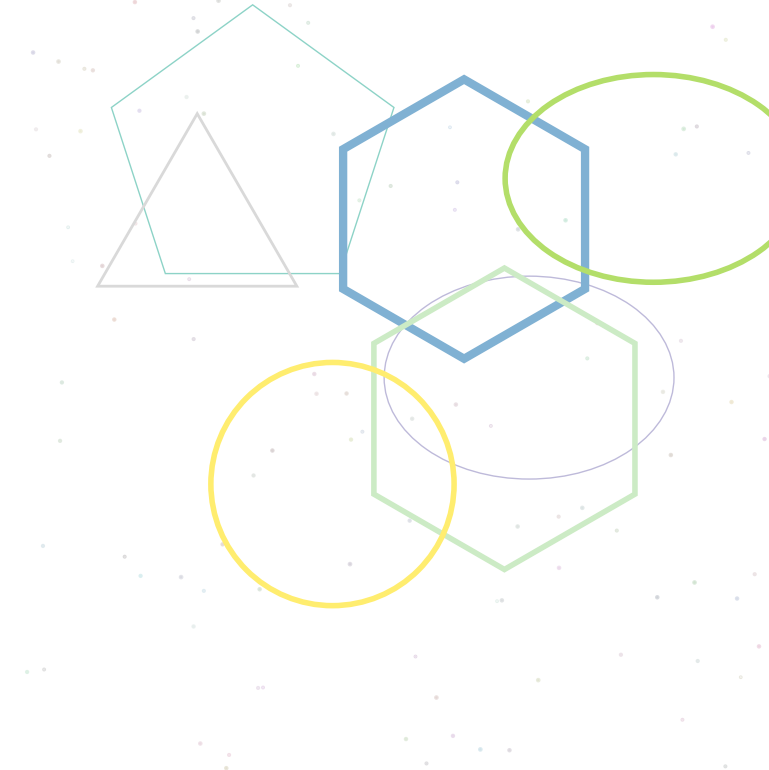[{"shape": "pentagon", "thickness": 0.5, "radius": 0.96, "center": [0.328, 0.801]}, {"shape": "oval", "thickness": 0.5, "radius": 0.94, "center": [0.687, 0.51]}, {"shape": "hexagon", "thickness": 3, "radius": 0.91, "center": [0.603, 0.716]}, {"shape": "oval", "thickness": 2, "radius": 0.96, "center": [0.849, 0.768]}, {"shape": "triangle", "thickness": 1, "radius": 0.75, "center": [0.256, 0.703]}, {"shape": "hexagon", "thickness": 2, "radius": 0.98, "center": [0.655, 0.456]}, {"shape": "circle", "thickness": 2, "radius": 0.79, "center": [0.432, 0.371]}]